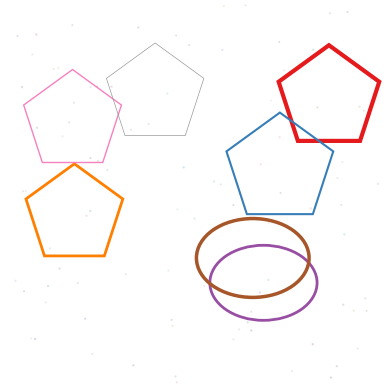[{"shape": "pentagon", "thickness": 3, "radius": 0.69, "center": [0.854, 0.745]}, {"shape": "pentagon", "thickness": 1.5, "radius": 0.73, "center": [0.727, 0.562]}, {"shape": "oval", "thickness": 2, "radius": 0.7, "center": [0.684, 0.265]}, {"shape": "pentagon", "thickness": 2, "radius": 0.66, "center": [0.193, 0.442]}, {"shape": "oval", "thickness": 2.5, "radius": 0.73, "center": [0.657, 0.33]}, {"shape": "pentagon", "thickness": 1, "radius": 0.67, "center": [0.188, 0.686]}, {"shape": "pentagon", "thickness": 0.5, "radius": 0.67, "center": [0.403, 0.755]}]